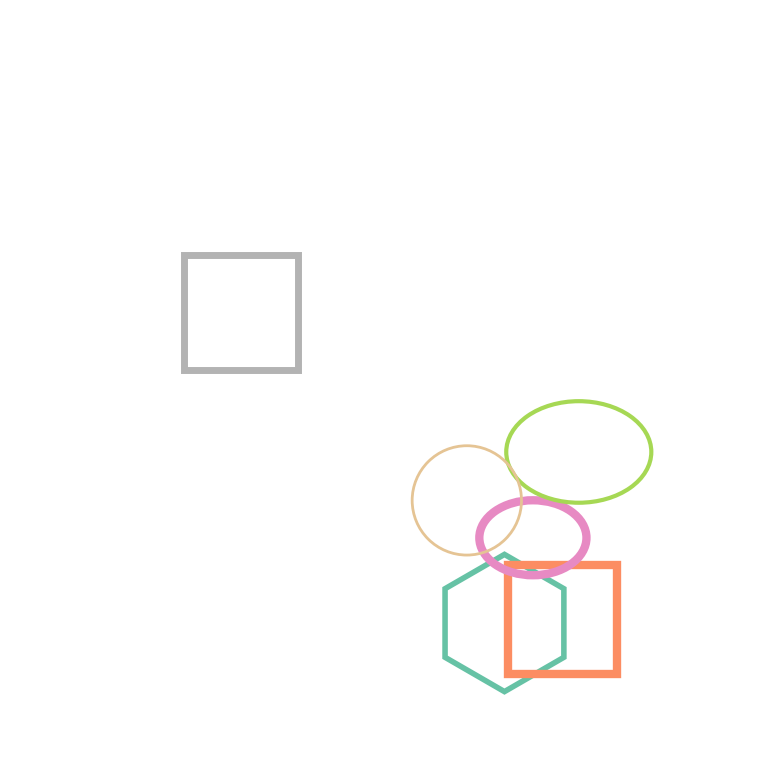[{"shape": "hexagon", "thickness": 2, "radius": 0.45, "center": [0.655, 0.191]}, {"shape": "square", "thickness": 3, "radius": 0.35, "center": [0.731, 0.196]}, {"shape": "oval", "thickness": 3, "radius": 0.35, "center": [0.692, 0.302]}, {"shape": "oval", "thickness": 1.5, "radius": 0.47, "center": [0.752, 0.413]}, {"shape": "circle", "thickness": 1, "radius": 0.35, "center": [0.606, 0.35]}, {"shape": "square", "thickness": 2.5, "radius": 0.37, "center": [0.313, 0.594]}]